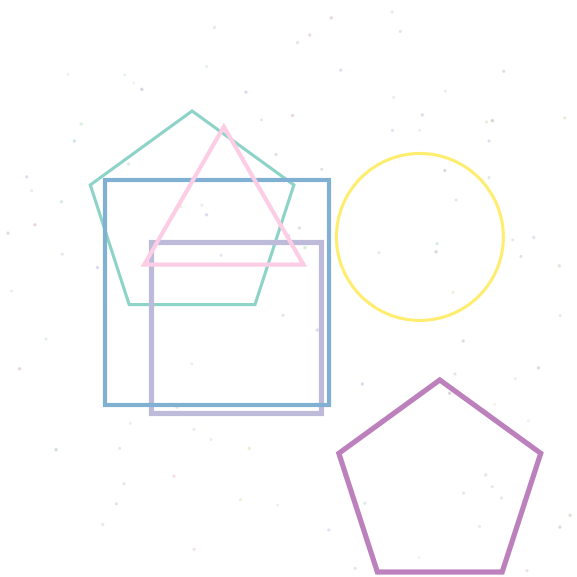[{"shape": "pentagon", "thickness": 1.5, "radius": 0.93, "center": [0.333, 0.622]}, {"shape": "square", "thickness": 2.5, "radius": 0.74, "center": [0.408, 0.432]}, {"shape": "square", "thickness": 2, "radius": 0.97, "center": [0.376, 0.493]}, {"shape": "triangle", "thickness": 2, "radius": 0.8, "center": [0.388, 0.621]}, {"shape": "pentagon", "thickness": 2.5, "radius": 0.92, "center": [0.762, 0.157]}, {"shape": "circle", "thickness": 1.5, "radius": 0.72, "center": [0.727, 0.589]}]